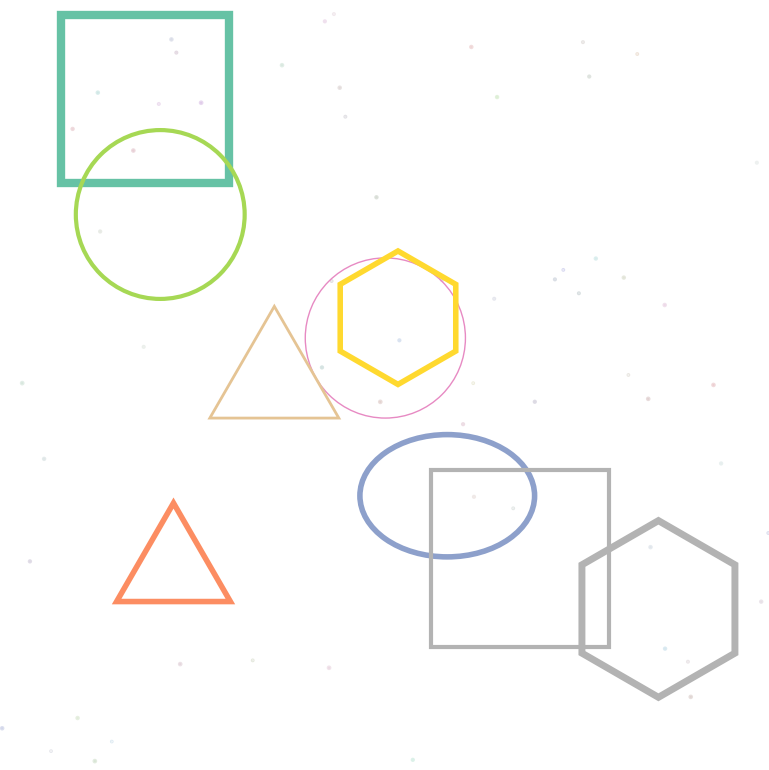[{"shape": "square", "thickness": 3, "radius": 0.55, "center": [0.188, 0.871]}, {"shape": "triangle", "thickness": 2, "radius": 0.43, "center": [0.225, 0.261]}, {"shape": "oval", "thickness": 2, "radius": 0.57, "center": [0.581, 0.356]}, {"shape": "circle", "thickness": 0.5, "radius": 0.52, "center": [0.5, 0.561]}, {"shape": "circle", "thickness": 1.5, "radius": 0.55, "center": [0.208, 0.721]}, {"shape": "hexagon", "thickness": 2, "radius": 0.43, "center": [0.517, 0.587]}, {"shape": "triangle", "thickness": 1, "radius": 0.48, "center": [0.356, 0.505]}, {"shape": "hexagon", "thickness": 2.5, "radius": 0.57, "center": [0.855, 0.209]}, {"shape": "square", "thickness": 1.5, "radius": 0.58, "center": [0.676, 0.275]}]